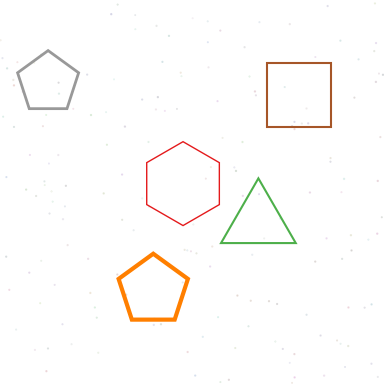[{"shape": "hexagon", "thickness": 1, "radius": 0.54, "center": [0.475, 0.523]}, {"shape": "triangle", "thickness": 1.5, "radius": 0.56, "center": [0.671, 0.425]}, {"shape": "pentagon", "thickness": 3, "radius": 0.47, "center": [0.398, 0.246]}, {"shape": "square", "thickness": 1.5, "radius": 0.42, "center": [0.777, 0.754]}, {"shape": "pentagon", "thickness": 2, "radius": 0.42, "center": [0.125, 0.785]}]